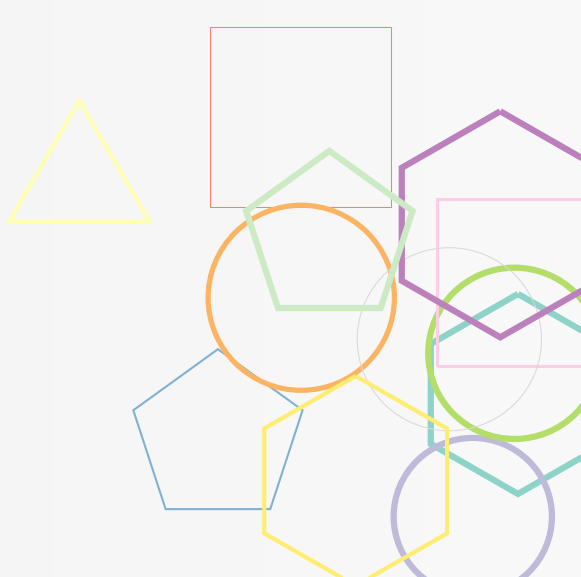[{"shape": "hexagon", "thickness": 3, "radius": 0.87, "center": [0.891, 0.317]}, {"shape": "triangle", "thickness": 2, "radius": 0.7, "center": [0.136, 0.686]}, {"shape": "circle", "thickness": 3, "radius": 0.68, "center": [0.813, 0.105]}, {"shape": "square", "thickness": 0.5, "radius": 0.78, "center": [0.517, 0.796]}, {"shape": "pentagon", "thickness": 1, "radius": 0.77, "center": [0.375, 0.241]}, {"shape": "circle", "thickness": 2.5, "radius": 0.8, "center": [0.518, 0.484]}, {"shape": "circle", "thickness": 3, "radius": 0.74, "center": [0.885, 0.387]}, {"shape": "square", "thickness": 1.5, "radius": 0.72, "center": [0.896, 0.51]}, {"shape": "circle", "thickness": 0.5, "radius": 0.79, "center": [0.773, 0.412]}, {"shape": "hexagon", "thickness": 3, "radius": 0.98, "center": [0.861, 0.611]}, {"shape": "pentagon", "thickness": 3, "radius": 0.75, "center": [0.567, 0.587]}, {"shape": "hexagon", "thickness": 2, "radius": 0.91, "center": [0.612, 0.166]}]